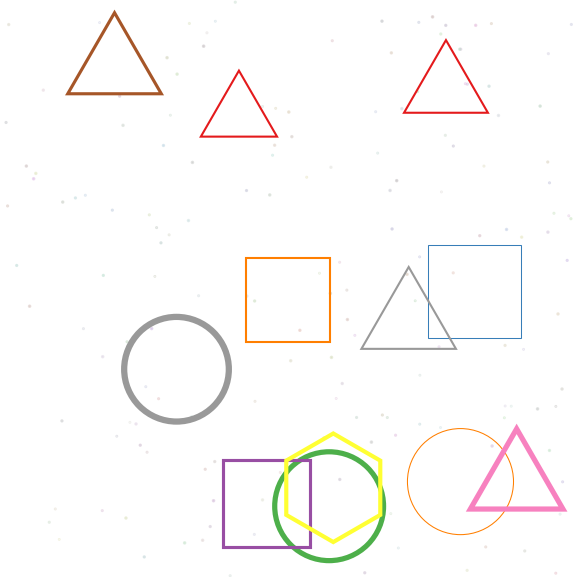[{"shape": "triangle", "thickness": 1, "radius": 0.38, "center": [0.414, 0.801]}, {"shape": "triangle", "thickness": 1, "radius": 0.42, "center": [0.772, 0.846]}, {"shape": "square", "thickness": 0.5, "radius": 0.4, "center": [0.821, 0.495]}, {"shape": "circle", "thickness": 2.5, "radius": 0.47, "center": [0.57, 0.123]}, {"shape": "square", "thickness": 1.5, "radius": 0.38, "center": [0.461, 0.127]}, {"shape": "square", "thickness": 1, "radius": 0.36, "center": [0.498, 0.48]}, {"shape": "circle", "thickness": 0.5, "radius": 0.46, "center": [0.797, 0.165]}, {"shape": "hexagon", "thickness": 2, "radius": 0.47, "center": [0.577, 0.155]}, {"shape": "triangle", "thickness": 1.5, "radius": 0.47, "center": [0.198, 0.884]}, {"shape": "triangle", "thickness": 2.5, "radius": 0.46, "center": [0.895, 0.164]}, {"shape": "triangle", "thickness": 1, "radius": 0.47, "center": [0.708, 0.442]}, {"shape": "circle", "thickness": 3, "radius": 0.45, "center": [0.306, 0.36]}]